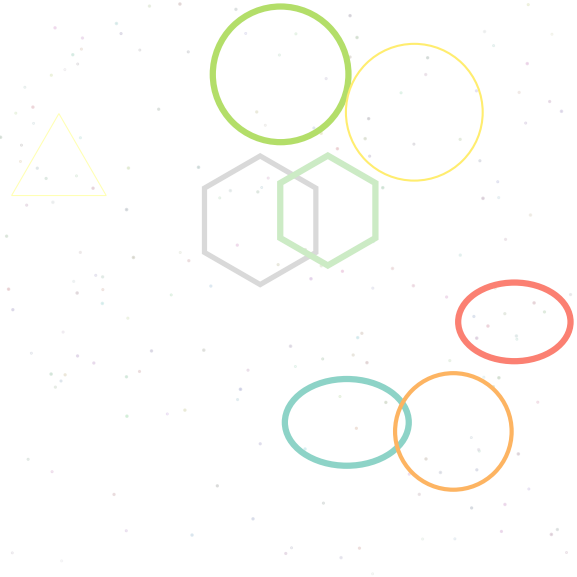[{"shape": "oval", "thickness": 3, "radius": 0.54, "center": [0.601, 0.268]}, {"shape": "triangle", "thickness": 0.5, "radius": 0.47, "center": [0.102, 0.708]}, {"shape": "oval", "thickness": 3, "radius": 0.49, "center": [0.891, 0.442]}, {"shape": "circle", "thickness": 2, "radius": 0.5, "center": [0.785, 0.252]}, {"shape": "circle", "thickness": 3, "radius": 0.59, "center": [0.486, 0.87]}, {"shape": "hexagon", "thickness": 2.5, "radius": 0.56, "center": [0.451, 0.618]}, {"shape": "hexagon", "thickness": 3, "radius": 0.48, "center": [0.568, 0.635]}, {"shape": "circle", "thickness": 1, "radius": 0.59, "center": [0.717, 0.805]}]